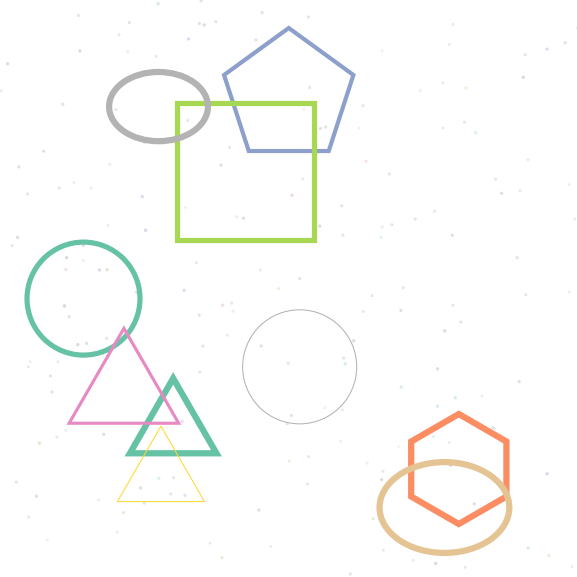[{"shape": "triangle", "thickness": 3, "radius": 0.43, "center": [0.3, 0.257]}, {"shape": "circle", "thickness": 2.5, "radius": 0.49, "center": [0.145, 0.482]}, {"shape": "hexagon", "thickness": 3, "radius": 0.48, "center": [0.794, 0.187]}, {"shape": "pentagon", "thickness": 2, "radius": 0.59, "center": [0.5, 0.833]}, {"shape": "triangle", "thickness": 1.5, "radius": 0.55, "center": [0.215, 0.321]}, {"shape": "square", "thickness": 2.5, "radius": 0.59, "center": [0.425, 0.702]}, {"shape": "triangle", "thickness": 0.5, "radius": 0.44, "center": [0.279, 0.174]}, {"shape": "oval", "thickness": 3, "radius": 0.56, "center": [0.77, 0.12]}, {"shape": "circle", "thickness": 0.5, "radius": 0.49, "center": [0.519, 0.364]}, {"shape": "oval", "thickness": 3, "radius": 0.43, "center": [0.274, 0.815]}]